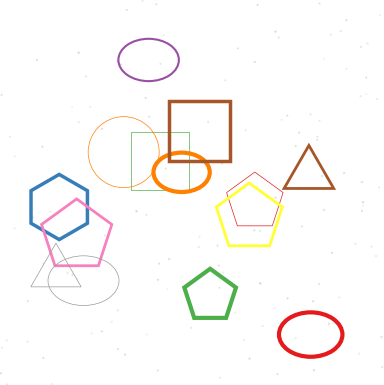[{"shape": "pentagon", "thickness": 0.5, "radius": 0.39, "center": [0.662, 0.476]}, {"shape": "oval", "thickness": 3, "radius": 0.41, "center": [0.807, 0.131]}, {"shape": "hexagon", "thickness": 2.5, "radius": 0.42, "center": [0.154, 0.462]}, {"shape": "pentagon", "thickness": 3, "radius": 0.35, "center": [0.546, 0.231]}, {"shape": "square", "thickness": 0.5, "radius": 0.38, "center": [0.416, 0.581]}, {"shape": "oval", "thickness": 1.5, "radius": 0.39, "center": [0.386, 0.844]}, {"shape": "circle", "thickness": 0.5, "radius": 0.46, "center": [0.321, 0.605]}, {"shape": "oval", "thickness": 3, "radius": 0.37, "center": [0.472, 0.552]}, {"shape": "pentagon", "thickness": 2, "radius": 0.45, "center": [0.647, 0.434]}, {"shape": "triangle", "thickness": 2, "radius": 0.37, "center": [0.802, 0.548]}, {"shape": "square", "thickness": 2.5, "radius": 0.4, "center": [0.519, 0.66]}, {"shape": "pentagon", "thickness": 2, "radius": 0.48, "center": [0.199, 0.387]}, {"shape": "oval", "thickness": 0.5, "radius": 0.46, "center": [0.217, 0.271]}, {"shape": "triangle", "thickness": 0.5, "radius": 0.38, "center": [0.145, 0.293]}]